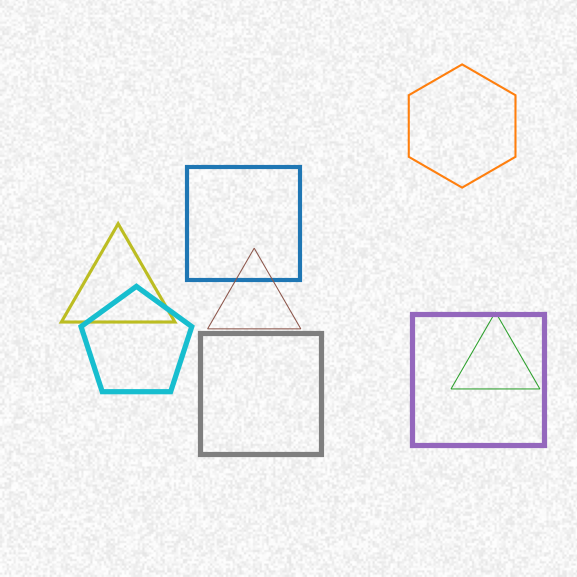[{"shape": "square", "thickness": 2, "radius": 0.49, "center": [0.422, 0.613]}, {"shape": "hexagon", "thickness": 1, "radius": 0.53, "center": [0.8, 0.781]}, {"shape": "triangle", "thickness": 0.5, "radius": 0.44, "center": [0.858, 0.37]}, {"shape": "square", "thickness": 2.5, "radius": 0.57, "center": [0.828, 0.342]}, {"shape": "triangle", "thickness": 0.5, "radius": 0.47, "center": [0.44, 0.476]}, {"shape": "square", "thickness": 2.5, "radius": 0.53, "center": [0.451, 0.318]}, {"shape": "triangle", "thickness": 1.5, "radius": 0.57, "center": [0.205, 0.498]}, {"shape": "pentagon", "thickness": 2.5, "radius": 0.5, "center": [0.236, 0.402]}]